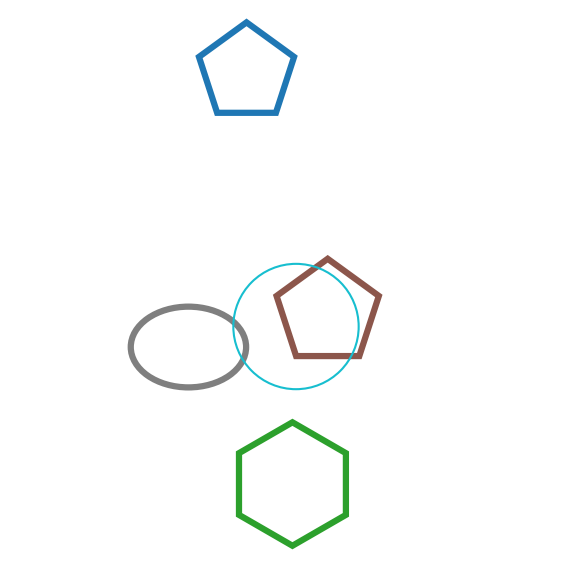[{"shape": "pentagon", "thickness": 3, "radius": 0.43, "center": [0.427, 0.874]}, {"shape": "hexagon", "thickness": 3, "radius": 0.53, "center": [0.506, 0.161]}, {"shape": "pentagon", "thickness": 3, "radius": 0.47, "center": [0.567, 0.458]}, {"shape": "oval", "thickness": 3, "radius": 0.5, "center": [0.326, 0.398]}, {"shape": "circle", "thickness": 1, "radius": 0.54, "center": [0.513, 0.434]}]